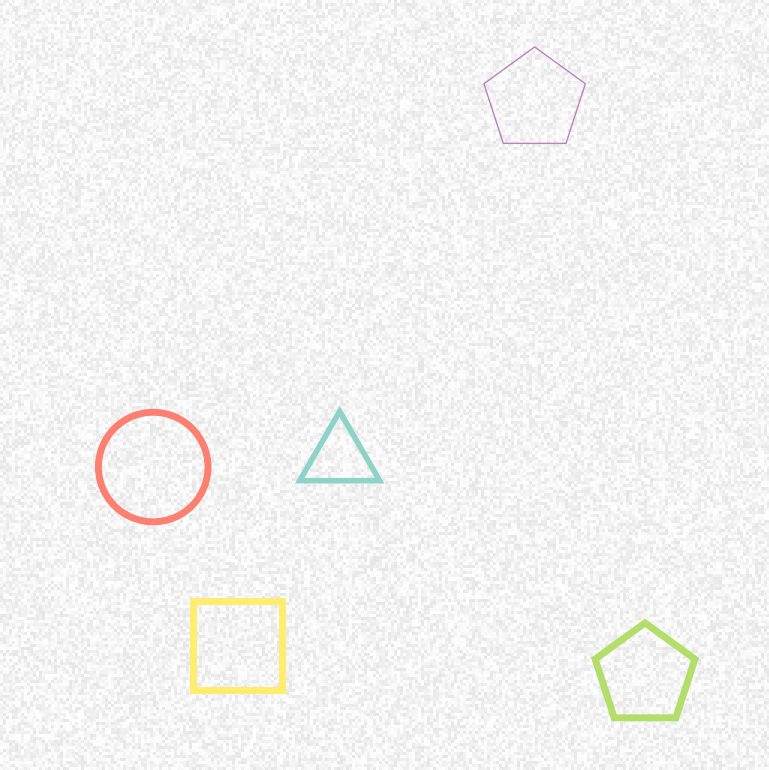[{"shape": "triangle", "thickness": 2, "radius": 0.3, "center": [0.441, 0.406]}, {"shape": "circle", "thickness": 2.5, "radius": 0.36, "center": [0.199, 0.393]}, {"shape": "pentagon", "thickness": 2.5, "radius": 0.34, "center": [0.838, 0.123]}, {"shape": "pentagon", "thickness": 0.5, "radius": 0.35, "center": [0.694, 0.87]}, {"shape": "square", "thickness": 2.5, "radius": 0.29, "center": [0.308, 0.162]}]